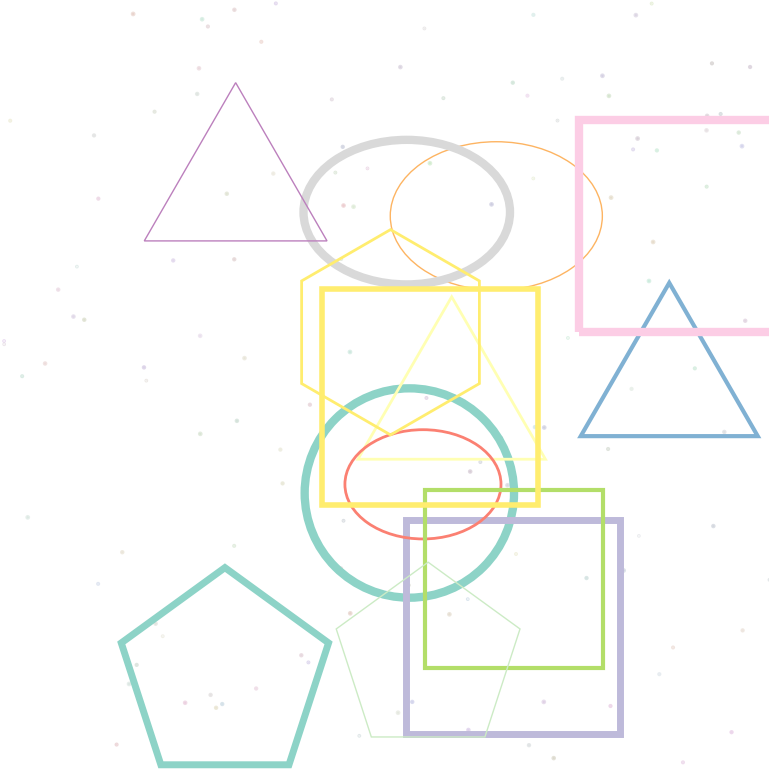[{"shape": "pentagon", "thickness": 2.5, "radius": 0.71, "center": [0.292, 0.121]}, {"shape": "circle", "thickness": 3, "radius": 0.68, "center": [0.532, 0.36]}, {"shape": "triangle", "thickness": 1, "radius": 0.7, "center": [0.587, 0.474]}, {"shape": "square", "thickness": 2.5, "radius": 0.69, "center": [0.666, 0.185]}, {"shape": "oval", "thickness": 1, "radius": 0.51, "center": [0.549, 0.371]}, {"shape": "triangle", "thickness": 1.5, "radius": 0.66, "center": [0.869, 0.5]}, {"shape": "oval", "thickness": 0.5, "radius": 0.69, "center": [0.645, 0.72]}, {"shape": "square", "thickness": 1.5, "radius": 0.58, "center": [0.667, 0.248]}, {"shape": "square", "thickness": 3, "radius": 0.69, "center": [0.889, 0.707]}, {"shape": "oval", "thickness": 3, "radius": 0.67, "center": [0.528, 0.725]}, {"shape": "triangle", "thickness": 0.5, "radius": 0.69, "center": [0.306, 0.756]}, {"shape": "pentagon", "thickness": 0.5, "radius": 0.63, "center": [0.556, 0.144]}, {"shape": "square", "thickness": 2, "radius": 0.7, "center": [0.559, 0.484]}, {"shape": "hexagon", "thickness": 1, "radius": 0.67, "center": [0.507, 0.568]}]